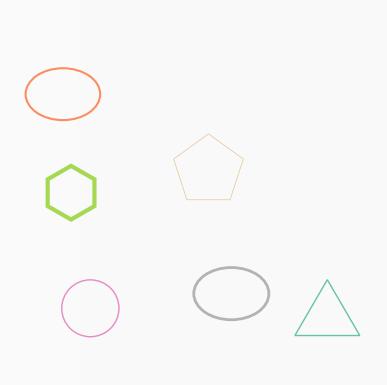[{"shape": "triangle", "thickness": 1, "radius": 0.48, "center": [0.845, 0.177]}, {"shape": "oval", "thickness": 1.5, "radius": 0.48, "center": [0.162, 0.755]}, {"shape": "circle", "thickness": 1, "radius": 0.37, "center": [0.233, 0.199]}, {"shape": "hexagon", "thickness": 3, "radius": 0.35, "center": [0.183, 0.499]}, {"shape": "pentagon", "thickness": 0.5, "radius": 0.47, "center": [0.538, 0.558]}, {"shape": "oval", "thickness": 2, "radius": 0.48, "center": [0.597, 0.237]}]